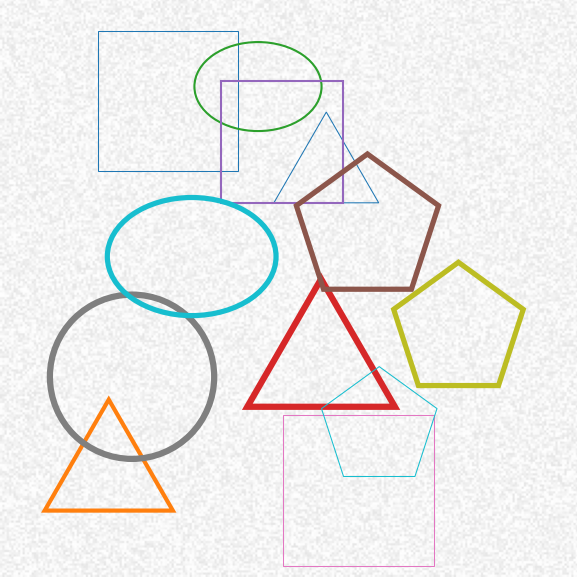[{"shape": "triangle", "thickness": 0.5, "radius": 0.52, "center": [0.565, 0.7]}, {"shape": "square", "thickness": 0.5, "radius": 0.61, "center": [0.291, 0.824]}, {"shape": "triangle", "thickness": 2, "radius": 0.64, "center": [0.188, 0.179]}, {"shape": "oval", "thickness": 1, "radius": 0.55, "center": [0.447, 0.849]}, {"shape": "triangle", "thickness": 3, "radius": 0.74, "center": [0.556, 0.369]}, {"shape": "square", "thickness": 1, "radius": 0.53, "center": [0.488, 0.754]}, {"shape": "pentagon", "thickness": 2.5, "radius": 0.65, "center": [0.636, 0.603]}, {"shape": "square", "thickness": 0.5, "radius": 0.65, "center": [0.621, 0.15]}, {"shape": "circle", "thickness": 3, "radius": 0.71, "center": [0.229, 0.347]}, {"shape": "pentagon", "thickness": 2.5, "radius": 0.59, "center": [0.794, 0.427]}, {"shape": "pentagon", "thickness": 0.5, "radius": 0.53, "center": [0.657, 0.259]}, {"shape": "oval", "thickness": 2.5, "radius": 0.73, "center": [0.332, 0.555]}]